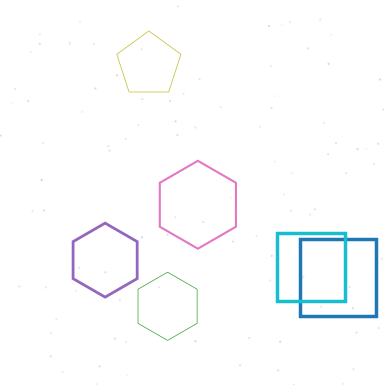[{"shape": "square", "thickness": 2.5, "radius": 0.5, "center": [0.878, 0.279]}, {"shape": "hexagon", "thickness": 0.5, "radius": 0.44, "center": [0.435, 0.204]}, {"shape": "hexagon", "thickness": 2, "radius": 0.48, "center": [0.273, 0.324]}, {"shape": "hexagon", "thickness": 1.5, "radius": 0.57, "center": [0.514, 0.468]}, {"shape": "pentagon", "thickness": 0.5, "radius": 0.44, "center": [0.387, 0.832]}, {"shape": "square", "thickness": 2.5, "radius": 0.44, "center": [0.808, 0.307]}]